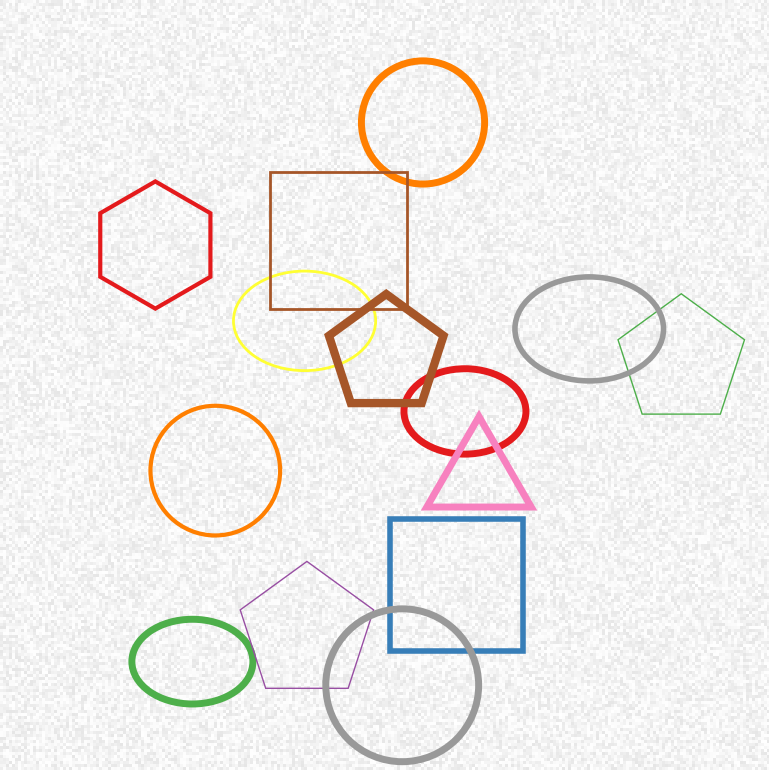[{"shape": "hexagon", "thickness": 1.5, "radius": 0.41, "center": [0.202, 0.682]}, {"shape": "oval", "thickness": 2.5, "radius": 0.4, "center": [0.604, 0.466]}, {"shape": "square", "thickness": 2, "radius": 0.43, "center": [0.593, 0.24]}, {"shape": "oval", "thickness": 2.5, "radius": 0.39, "center": [0.25, 0.141]}, {"shape": "pentagon", "thickness": 0.5, "radius": 0.43, "center": [0.885, 0.532]}, {"shape": "pentagon", "thickness": 0.5, "radius": 0.46, "center": [0.399, 0.18]}, {"shape": "circle", "thickness": 2.5, "radius": 0.4, "center": [0.549, 0.841]}, {"shape": "circle", "thickness": 1.5, "radius": 0.42, "center": [0.28, 0.389]}, {"shape": "oval", "thickness": 1, "radius": 0.46, "center": [0.396, 0.583]}, {"shape": "square", "thickness": 1, "radius": 0.45, "center": [0.44, 0.688]}, {"shape": "pentagon", "thickness": 3, "radius": 0.39, "center": [0.502, 0.54]}, {"shape": "triangle", "thickness": 2.5, "radius": 0.39, "center": [0.622, 0.381]}, {"shape": "circle", "thickness": 2.5, "radius": 0.5, "center": [0.522, 0.11]}, {"shape": "oval", "thickness": 2, "radius": 0.48, "center": [0.765, 0.573]}]